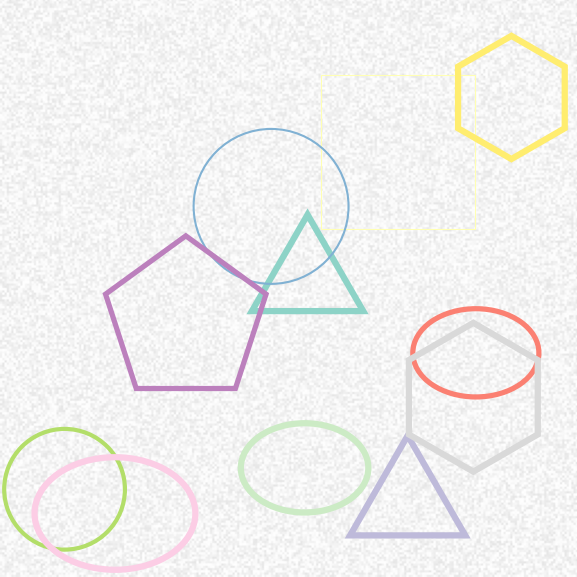[{"shape": "triangle", "thickness": 3, "radius": 0.56, "center": [0.533, 0.516]}, {"shape": "square", "thickness": 0.5, "radius": 0.67, "center": [0.689, 0.736]}, {"shape": "triangle", "thickness": 3, "radius": 0.58, "center": [0.706, 0.13]}, {"shape": "oval", "thickness": 2.5, "radius": 0.55, "center": [0.824, 0.388]}, {"shape": "circle", "thickness": 1, "radius": 0.67, "center": [0.469, 0.642]}, {"shape": "circle", "thickness": 2, "radius": 0.52, "center": [0.112, 0.152]}, {"shape": "oval", "thickness": 3, "radius": 0.7, "center": [0.199, 0.11]}, {"shape": "hexagon", "thickness": 3, "radius": 0.64, "center": [0.82, 0.311]}, {"shape": "pentagon", "thickness": 2.5, "radius": 0.73, "center": [0.322, 0.445]}, {"shape": "oval", "thickness": 3, "radius": 0.55, "center": [0.527, 0.189]}, {"shape": "hexagon", "thickness": 3, "radius": 0.53, "center": [0.886, 0.83]}]